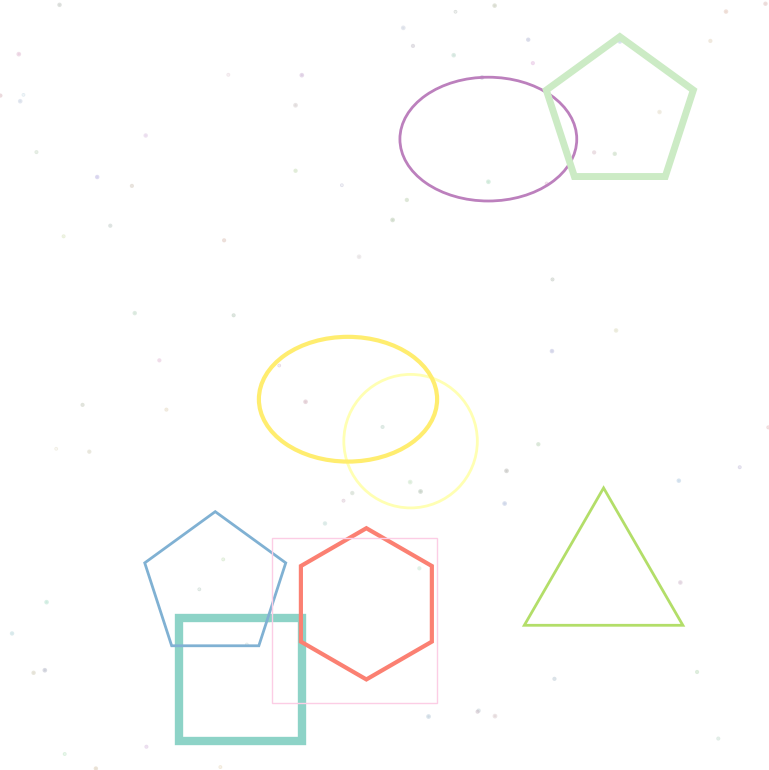[{"shape": "square", "thickness": 3, "radius": 0.4, "center": [0.313, 0.118]}, {"shape": "circle", "thickness": 1, "radius": 0.43, "center": [0.533, 0.427]}, {"shape": "hexagon", "thickness": 1.5, "radius": 0.49, "center": [0.476, 0.216]}, {"shape": "pentagon", "thickness": 1, "radius": 0.48, "center": [0.28, 0.239]}, {"shape": "triangle", "thickness": 1, "radius": 0.59, "center": [0.784, 0.247]}, {"shape": "square", "thickness": 0.5, "radius": 0.54, "center": [0.46, 0.194]}, {"shape": "oval", "thickness": 1, "radius": 0.57, "center": [0.634, 0.819]}, {"shape": "pentagon", "thickness": 2.5, "radius": 0.5, "center": [0.805, 0.852]}, {"shape": "oval", "thickness": 1.5, "radius": 0.58, "center": [0.452, 0.482]}]